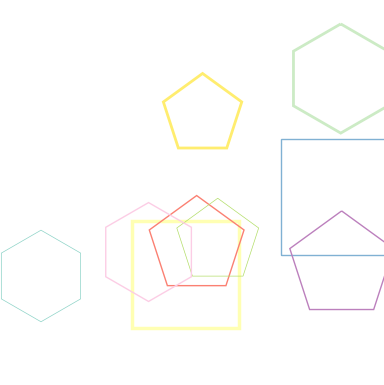[{"shape": "hexagon", "thickness": 0.5, "radius": 0.59, "center": [0.106, 0.283]}, {"shape": "square", "thickness": 2.5, "radius": 0.7, "center": [0.483, 0.288]}, {"shape": "pentagon", "thickness": 1, "radius": 0.65, "center": [0.511, 0.363]}, {"shape": "square", "thickness": 1, "radius": 0.75, "center": [0.881, 0.488]}, {"shape": "pentagon", "thickness": 0.5, "radius": 0.56, "center": [0.566, 0.373]}, {"shape": "hexagon", "thickness": 1, "radius": 0.64, "center": [0.386, 0.345]}, {"shape": "pentagon", "thickness": 1, "radius": 0.71, "center": [0.887, 0.311]}, {"shape": "hexagon", "thickness": 2, "radius": 0.71, "center": [0.885, 0.796]}, {"shape": "pentagon", "thickness": 2, "radius": 0.54, "center": [0.526, 0.702]}]